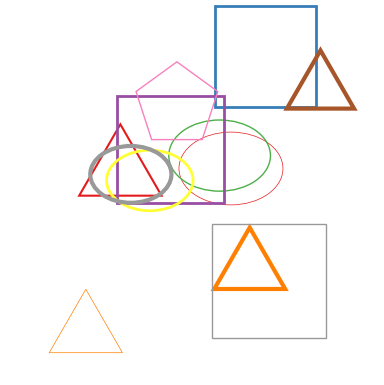[{"shape": "oval", "thickness": 0.5, "radius": 0.68, "center": [0.6, 0.562]}, {"shape": "triangle", "thickness": 1.5, "radius": 0.62, "center": [0.313, 0.554]}, {"shape": "square", "thickness": 2, "radius": 0.65, "center": [0.689, 0.853]}, {"shape": "oval", "thickness": 1, "radius": 0.66, "center": [0.57, 0.596]}, {"shape": "square", "thickness": 2, "radius": 0.69, "center": [0.444, 0.612]}, {"shape": "triangle", "thickness": 3, "radius": 0.53, "center": [0.649, 0.303]}, {"shape": "triangle", "thickness": 0.5, "radius": 0.55, "center": [0.223, 0.139]}, {"shape": "oval", "thickness": 2, "radius": 0.56, "center": [0.389, 0.531]}, {"shape": "triangle", "thickness": 3, "radius": 0.5, "center": [0.832, 0.768]}, {"shape": "pentagon", "thickness": 1, "radius": 0.56, "center": [0.46, 0.728]}, {"shape": "square", "thickness": 1, "radius": 0.74, "center": [0.699, 0.27]}, {"shape": "oval", "thickness": 3, "radius": 0.53, "center": [0.34, 0.547]}]